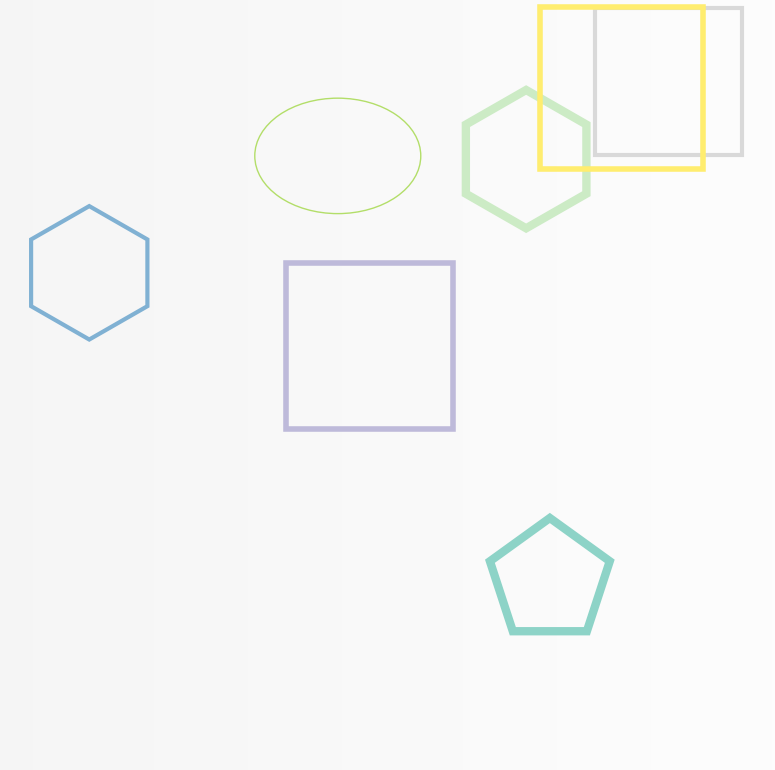[{"shape": "pentagon", "thickness": 3, "radius": 0.41, "center": [0.709, 0.246]}, {"shape": "square", "thickness": 2, "radius": 0.54, "center": [0.477, 0.551]}, {"shape": "hexagon", "thickness": 1.5, "radius": 0.43, "center": [0.115, 0.646]}, {"shape": "oval", "thickness": 0.5, "radius": 0.54, "center": [0.436, 0.798]}, {"shape": "square", "thickness": 1.5, "radius": 0.48, "center": [0.862, 0.894]}, {"shape": "hexagon", "thickness": 3, "radius": 0.45, "center": [0.679, 0.793]}, {"shape": "square", "thickness": 2, "radius": 0.53, "center": [0.802, 0.886]}]